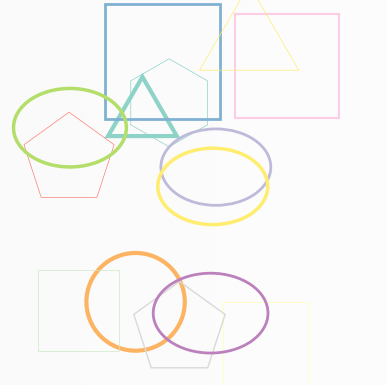[{"shape": "triangle", "thickness": 3, "radius": 0.51, "center": [0.368, 0.698]}, {"shape": "hexagon", "thickness": 0.5, "radius": 0.57, "center": [0.436, 0.733]}, {"shape": "square", "thickness": 0.5, "radius": 0.55, "center": [0.685, 0.105]}, {"shape": "oval", "thickness": 2, "radius": 0.71, "center": [0.557, 0.566]}, {"shape": "pentagon", "thickness": 0.5, "radius": 0.61, "center": [0.178, 0.586]}, {"shape": "square", "thickness": 2, "radius": 0.75, "center": [0.419, 0.84]}, {"shape": "circle", "thickness": 3, "radius": 0.63, "center": [0.35, 0.216]}, {"shape": "oval", "thickness": 2.5, "radius": 0.73, "center": [0.181, 0.668]}, {"shape": "square", "thickness": 1.5, "radius": 0.67, "center": [0.741, 0.829]}, {"shape": "pentagon", "thickness": 1, "radius": 0.62, "center": [0.463, 0.145]}, {"shape": "oval", "thickness": 2, "radius": 0.74, "center": [0.543, 0.187]}, {"shape": "square", "thickness": 0.5, "radius": 0.53, "center": [0.203, 0.193]}, {"shape": "triangle", "thickness": 0.5, "radius": 0.74, "center": [0.643, 0.892]}, {"shape": "oval", "thickness": 2.5, "radius": 0.71, "center": [0.549, 0.516]}]